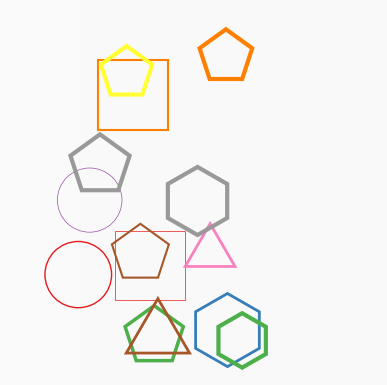[{"shape": "square", "thickness": 0.5, "radius": 0.45, "center": [0.388, 0.311]}, {"shape": "circle", "thickness": 1, "radius": 0.43, "center": [0.202, 0.287]}, {"shape": "hexagon", "thickness": 2, "radius": 0.47, "center": [0.587, 0.143]}, {"shape": "hexagon", "thickness": 3, "radius": 0.35, "center": [0.625, 0.116]}, {"shape": "pentagon", "thickness": 2.5, "radius": 0.39, "center": [0.398, 0.127]}, {"shape": "circle", "thickness": 0.5, "radius": 0.42, "center": [0.231, 0.48]}, {"shape": "pentagon", "thickness": 3, "radius": 0.36, "center": [0.583, 0.853]}, {"shape": "square", "thickness": 1.5, "radius": 0.45, "center": [0.342, 0.753]}, {"shape": "pentagon", "thickness": 3, "radius": 0.35, "center": [0.327, 0.811]}, {"shape": "pentagon", "thickness": 1.5, "radius": 0.39, "center": [0.362, 0.341]}, {"shape": "triangle", "thickness": 2, "radius": 0.47, "center": [0.407, 0.13]}, {"shape": "triangle", "thickness": 2, "radius": 0.37, "center": [0.542, 0.345]}, {"shape": "pentagon", "thickness": 3, "radius": 0.4, "center": [0.258, 0.571]}, {"shape": "hexagon", "thickness": 3, "radius": 0.44, "center": [0.51, 0.478]}]